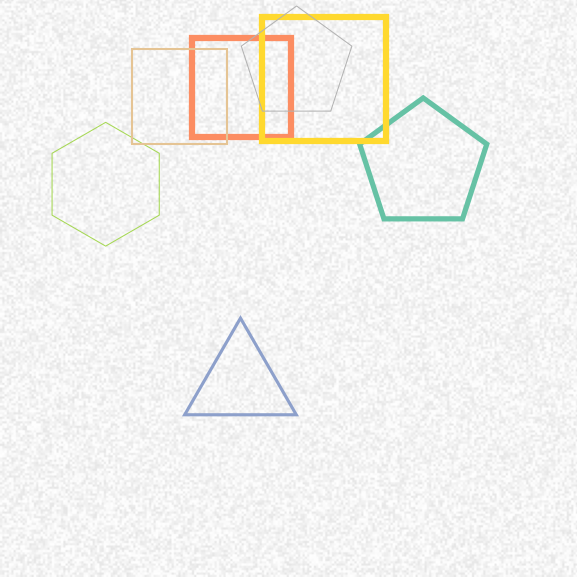[{"shape": "pentagon", "thickness": 2.5, "radius": 0.58, "center": [0.733, 0.714]}, {"shape": "square", "thickness": 3, "radius": 0.43, "center": [0.418, 0.847]}, {"shape": "triangle", "thickness": 1.5, "radius": 0.56, "center": [0.416, 0.337]}, {"shape": "hexagon", "thickness": 0.5, "radius": 0.54, "center": [0.183, 0.68]}, {"shape": "square", "thickness": 3, "radius": 0.54, "center": [0.561, 0.863]}, {"shape": "square", "thickness": 1, "radius": 0.41, "center": [0.311, 0.832]}, {"shape": "pentagon", "thickness": 0.5, "radius": 0.5, "center": [0.514, 0.888]}]